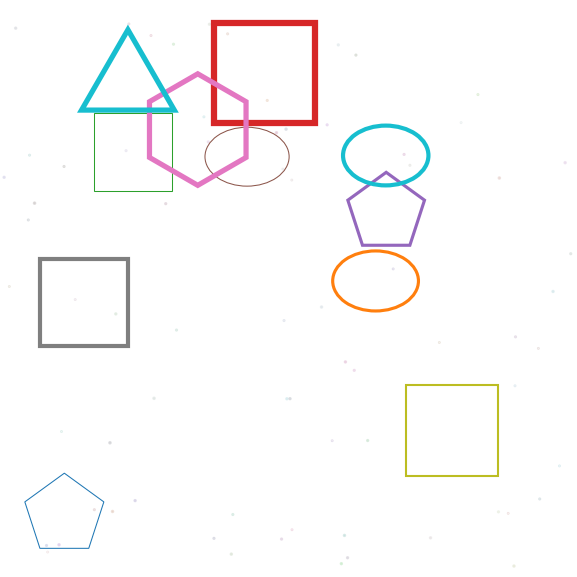[{"shape": "pentagon", "thickness": 0.5, "radius": 0.36, "center": [0.111, 0.108]}, {"shape": "oval", "thickness": 1.5, "radius": 0.37, "center": [0.65, 0.513]}, {"shape": "square", "thickness": 0.5, "radius": 0.34, "center": [0.231, 0.735]}, {"shape": "square", "thickness": 3, "radius": 0.44, "center": [0.458, 0.872]}, {"shape": "pentagon", "thickness": 1.5, "radius": 0.35, "center": [0.669, 0.631]}, {"shape": "oval", "thickness": 0.5, "radius": 0.36, "center": [0.428, 0.728]}, {"shape": "hexagon", "thickness": 2.5, "radius": 0.48, "center": [0.342, 0.775]}, {"shape": "square", "thickness": 2, "radius": 0.38, "center": [0.146, 0.476]}, {"shape": "square", "thickness": 1, "radius": 0.4, "center": [0.783, 0.253]}, {"shape": "oval", "thickness": 2, "radius": 0.37, "center": [0.668, 0.73]}, {"shape": "triangle", "thickness": 2.5, "radius": 0.46, "center": [0.221, 0.855]}]